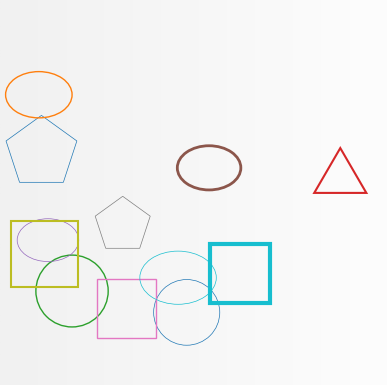[{"shape": "circle", "thickness": 0.5, "radius": 0.43, "center": [0.482, 0.189]}, {"shape": "pentagon", "thickness": 0.5, "radius": 0.48, "center": [0.107, 0.604]}, {"shape": "oval", "thickness": 1, "radius": 0.43, "center": [0.1, 0.754]}, {"shape": "circle", "thickness": 1, "radius": 0.47, "center": [0.186, 0.244]}, {"shape": "triangle", "thickness": 1.5, "radius": 0.39, "center": [0.878, 0.538]}, {"shape": "oval", "thickness": 0.5, "radius": 0.4, "center": [0.124, 0.376]}, {"shape": "oval", "thickness": 2, "radius": 0.41, "center": [0.54, 0.564]}, {"shape": "square", "thickness": 1, "radius": 0.38, "center": [0.327, 0.198]}, {"shape": "pentagon", "thickness": 0.5, "radius": 0.37, "center": [0.317, 0.415]}, {"shape": "square", "thickness": 1.5, "radius": 0.43, "center": [0.115, 0.339]}, {"shape": "square", "thickness": 3, "radius": 0.39, "center": [0.62, 0.29]}, {"shape": "oval", "thickness": 0.5, "radius": 0.49, "center": [0.46, 0.279]}]